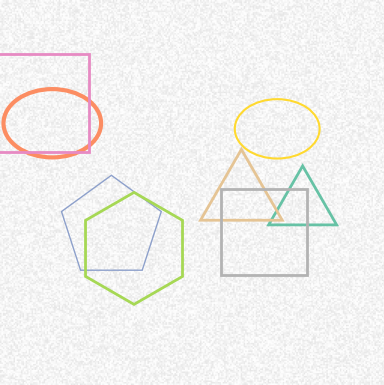[{"shape": "triangle", "thickness": 2, "radius": 0.51, "center": [0.786, 0.467]}, {"shape": "oval", "thickness": 3, "radius": 0.63, "center": [0.136, 0.68]}, {"shape": "pentagon", "thickness": 1, "radius": 0.68, "center": [0.289, 0.408]}, {"shape": "square", "thickness": 2, "radius": 0.64, "center": [0.104, 0.732]}, {"shape": "hexagon", "thickness": 2, "radius": 0.73, "center": [0.348, 0.355]}, {"shape": "oval", "thickness": 1.5, "radius": 0.55, "center": [0.72, 0.665]}, {"shape": "triangle", "thickness": 2, "radius": 0.61, "center": [0.627, 0.489]}, {"shape": "square", "thickness": 2, "radius": 0.56, "center": [0.685, 0.397]}]